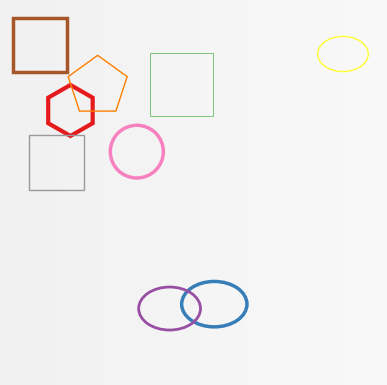[{"shape": "hexagon", "thickness": 3, "radius": 0.33, "center": [0.182, 0.713]}, {"shape": "oval", "thickness": 2.5, "radius": 0.42, "center": [0.553, 0.21]}, {"shape": "square", "thickness": 0.5, "radius": 0.41, "center": [0.468, 0.779]}, {"shape": "oval", "thickness": 2, "radius": 0.4, "center": [0.438, 0.199]}, {"shape": "pentagon", "thickness": 1, "radius": 0.4, "center": [0.252, 0.776]}, {"shape": "oval", "thickness": 1, "radius": 0.33, "center": [0.885, 0.86]}, {"shape": "square", "thickness": 2.5, "radius": 0.35, "center": [0.104, 0.884]}, {"shape": "circle", "thickness": 2.5, "radius": 0.34, "center": [0.353, 0.606]}, {"shape": "square", "thickness": 1, "radius": 0.36, "center": [0.147, 0.578]}]